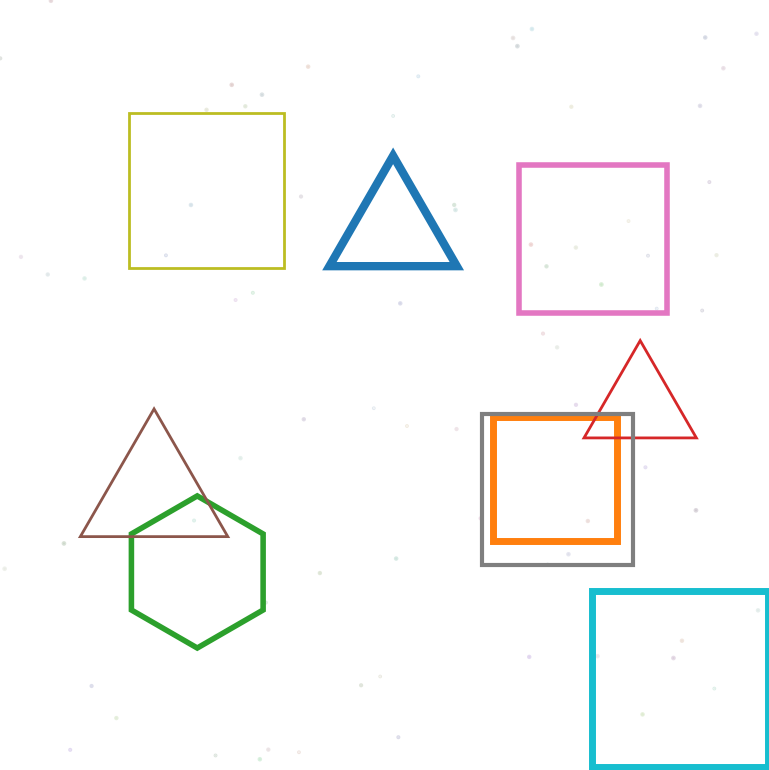[{"shape": "triangle", "thickness": 3, "radius": 0.48, "center": [0.511, 0.702]}, {"shape": "square", "thickness": 2.5, "radius": 0.4, "center": [0.721, 0.378]}, {"shape": "hexagon", "thickness": 2, "radius": 0.49, "center": [0.256, 0.257]}, {"shape": "triangle", "thickness": 1, "radius": 0.42, "center": [0.831, 0.473]}, {"shape": "triangle", "thickness": 1, "radius": 0.55, "center": [0.2, 0.358]}, {"shape": "square", "thickness": 2, "radius": 0.48, "center": [0.77, 0.689]}, {"shape": "square", "thickness": 1.5, "radius": 0.49, "center": [0.724, 0.365]}, {"shape": "square", "thickness": 1, "radius": 0.5, "center": [0.268, 0.752]}, {"shape": "square", "thickness": 2.5, "radius": 0.57, "center": [0.883, 0.118]}]